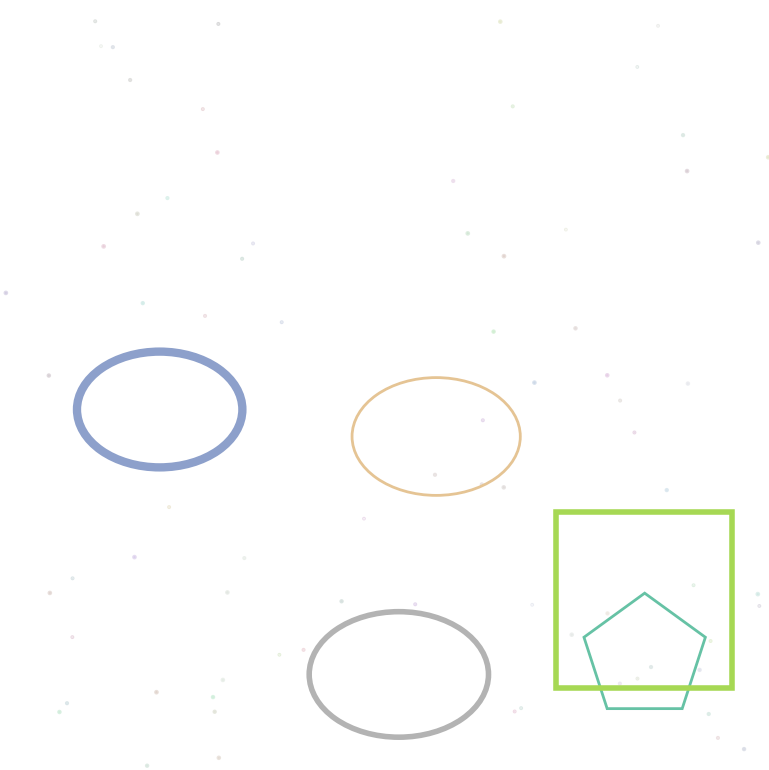[{"shape": "pentagon", "thickness": 1, "radius": 0.41, "center": [0.837, 0.147]}, {"shape": "oval", "thickness": 3, "radius": 0.54, "center": [0.207, 0.468]}, {"shape": "square", "thickness": 2, "radius": 0.57, "center": [0.837, 0.221]}, {"shape": "oval", "thickness": 1, "radius": 0.55, "center": [0.566, 0.433]}, {"shape": "oval", "thickness": 2, "radius": 0.58, "center": [0.518, 0.124]}]